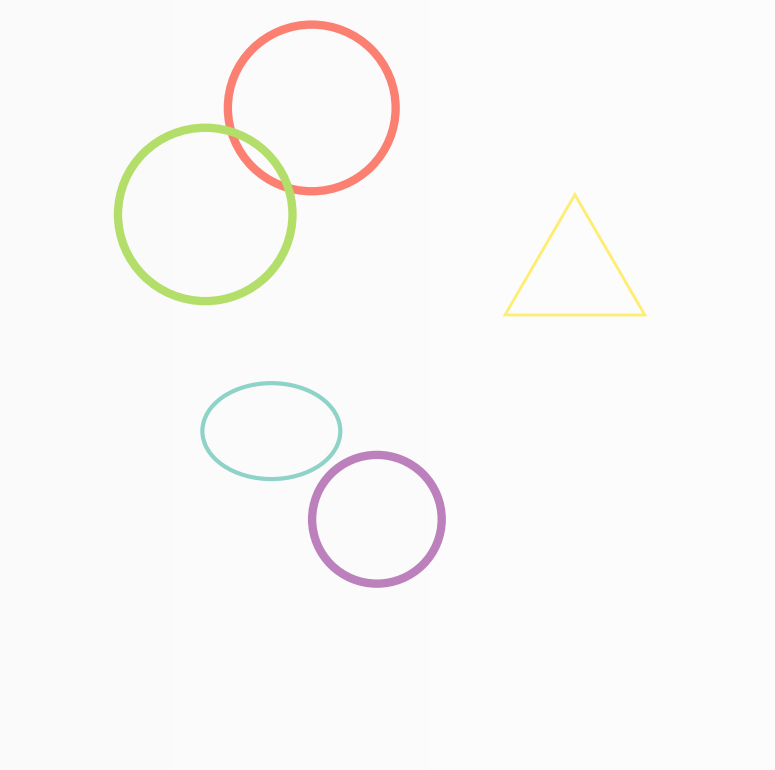[{"shape": "oval", "thickness": 1.5, "radius": 0.44, "center": [0.35, 0.44]}, {"shape": "circle", "thickness": 3, "radius": 0.54, "center": [0.402, 0.86]}, {"shape": "circle", "thickness": 3, "radius": 0.56, "center": [0.265, 0.722]}, {"shape": "circle", "thickness": 3, "radius": 0.42, "center": [0.486, 0.326]}, {"shape": "triangle", "thickness": 1, "radius": 0.52, "center": [0.742, 0.643]}]